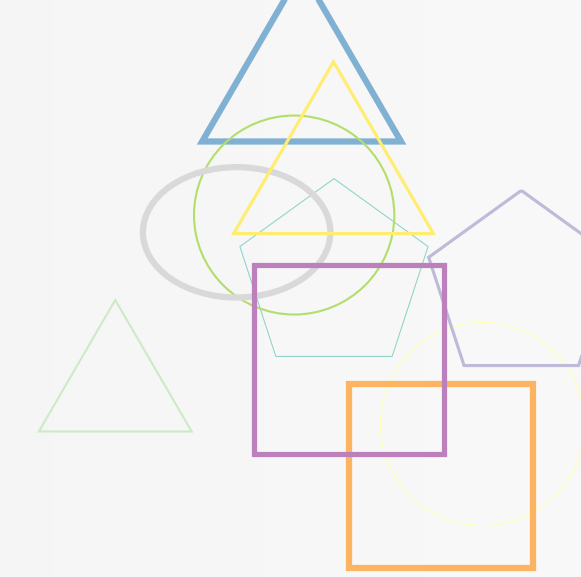[{"shape": "pentagon", "thickness": 0.5, "radius": 0.85, "center": [0.575, 0.52]}, {"shape": "circle", "thickness": 0.5, "radius": 0.88, "center": [0.83, 0.265]}, {"shape": "pentagon", "thickness": 1.5, "radius": 0.84, "center": [0.897, 0.502]}, {"shape": "triangle", "thickness": 3, "radius": 0.99, "center": [0.519, 0.853]}, {"shape": "square", "thickness": 3, "radius": 0.79, "center": [0.759, 0.175]}, {"shape": "circle", "thickness": 1, "radius": 0.86, "center": [0.506, 0.627]}, {"shape": "oval", "thickness": 3, "radius": 0.81, "center": [0.407, 0.597]}, {"shape": "square", "thickness": 2.5, "radius": 0.82, "center": [0.6, 0.376]}, {"shape": "triangle", "thickness": 1, "radius": 0.76, "center": [0.198, 0.328]}, {"shape": "triangle", "thickness": 1.5, "radius": 0.99, "center": [0.574, 0.694]}]